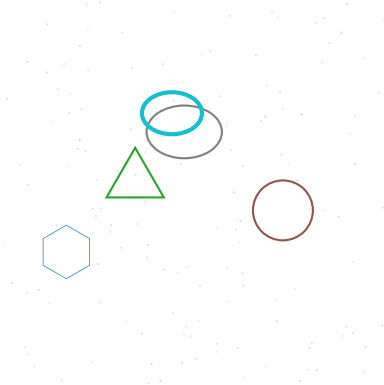[{"shape": "hexagon", "thickness": 0.5, "radius": 0.35, "center": [0.172, 0.346]}, {"shape": "triangle", "thickness": 1.5, "radius": 0.43, "center": [0.351, 0.53]}, {"shape": "circle", "thickness": 1.5, "radius": 0.39, "center": [0.735, 0.454]}, {"shape": "oval", "thickness": 1.5, "radius": 0.49, "center": [0.479, 0.657]}, {"shape": "oval", "thickness": 3, "radius": 0.39, "center": [0.447, 0.706]}]